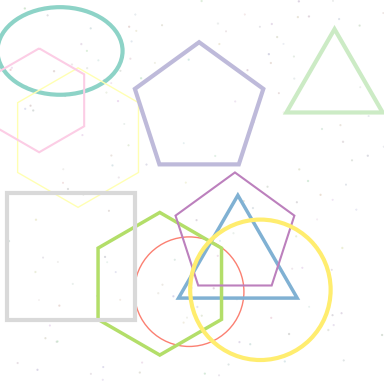[{"shape": "oval", "thickness": 3, "radius": 0.81, "center": [0.156, 0.868]}, {"shape": "hexagon", "thickness": 1, "radius": 0.91, "center": [0.203, 0.643]}, {"shape": "pentagon", "thickness": 3, "radius": 0.88, "center": [0.517, 0.715]}, {"shape": "circle", "thickness": 1, "radius": 0.71, "center": [0.491, 0.242]}, {"shape": "triangle", "thickness": 2.5, "radius": 0.89, "center": [0.618, 0.315]}, {"shape": "hexagon", "thickness": 2.5, "radius": 0.93, "center": [0.415, 0.263]}, {"shape": "hexagon", "thickness": 1.5, "radius": 0.67, "center": [0.102, 0.739]}, {"shape": "square", "thickness": 3, "radius": 0.83, "center": [0.184, 0.333]}, {"shape": "pentagon", "thickness": 1.5, "radius": 0.81, "center": [0.61, 0.39]}, {"shape": "triangle", "thickness": 3, "radius": 0.72, "center": [0.869, 0.78]}, {"shape": "circle", "thickness": 3, "radius": 0.91, "center": [0.676, 0.247]}]